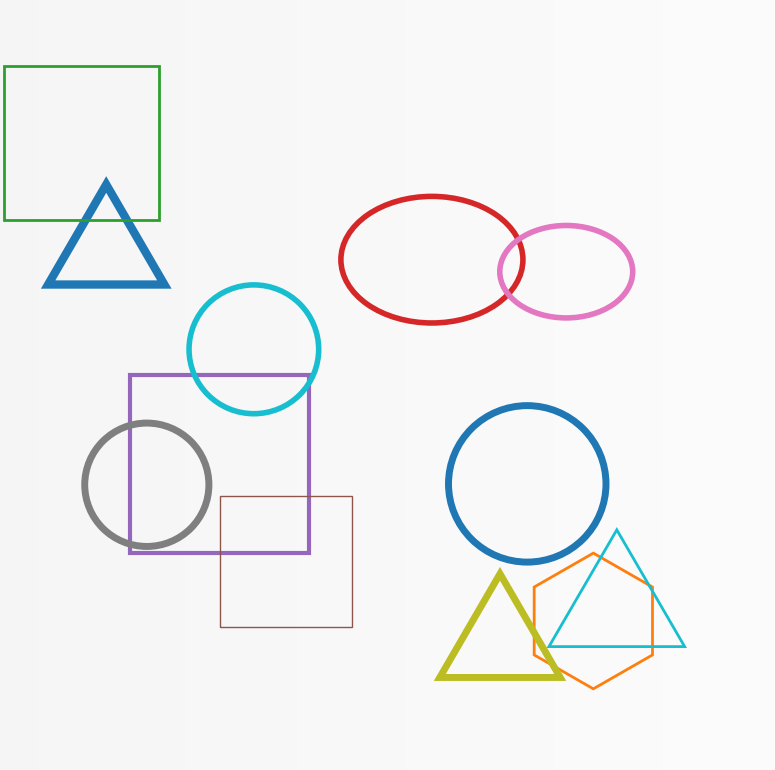[{"shape": "circle", "thickness": 2.5, "radius": 0.51, "center": [0.68, 0.372]}, {"shape": "triangle", "thickness": 3, "radius": 0.43, "center": [0.137, 0.674]}, {"shape": "hexagon", "thickness": 1, "radius": 0.44, "center": [0.766, 0.194]}, {"shape": "square", "thickness": 1, "radius": 0.5, "center": [0.105, 0.814]}, {"shape": "oval", "thickness": 2, "radius": 0.59, "center": [0.557, 0.663]}, {"shape": "square", "thickness": 1.5, "radius": 0.58, "center": [0.283, 0.398]}, {"shape": "square", "thickness": 0.5, "radius": 0.43, "center": [0.369, 0.271]}, {"shape": "oval", "thickness": 2, "radius": 0.43, "center": [0.731, 0.647]}, {"shape": "circle", "thickness": 2.5, "radius": 0.4, "center": [0.189, 0.37]}, {"shape": "triangle", "thickness": 2.5, "radius": 0.45, "center": [0.645, 0.165]}, {"shape": "circle", "thickness": 2, "radius": 0.42, "center": [0.328, 0.546]}, {"shape": "triangle", "thickness": 1, "radius": 0.51, "center": [0.796, 0.211]}]